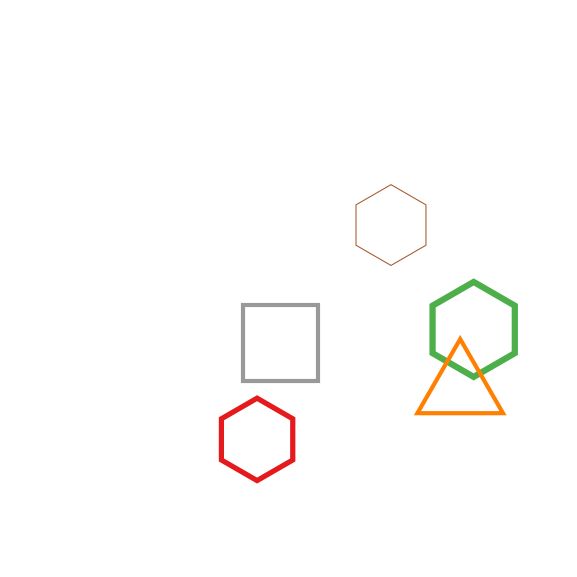[{"shape": "hexagon", "thickness": 2.5, "radius": 0.36, "center": [0.445, 0.238]}, {"shape": "hexagon", "thickness": 3, "radius": 0.41, "center": [0.82, 0.429]}, {"shape": "triangle", "thickness": 2, "radius": 0.43, "center": [0.797, 0.326]}, {"shape": "hexagon", "thickness": 0.5, "radius": 0.35, "center": [0.677, 0.609]}, {"shape": "square", "thickness": 2, "radius": 0.33, "center": [0.486, 0.405]}]